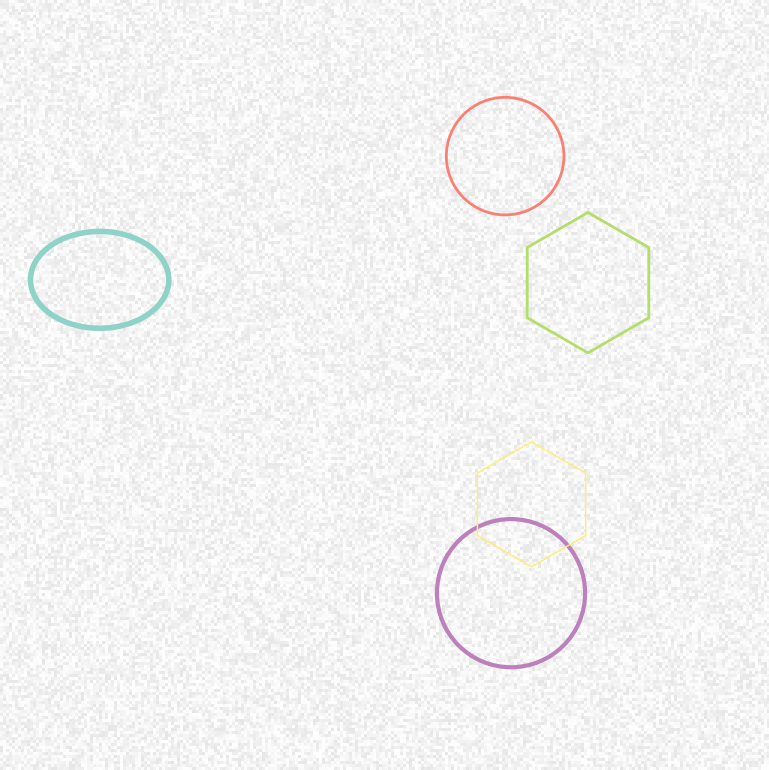[{"shape": "oval", "thickness": 2, "radius": 0.45, "center": [0.129, 0.637]}, {"shape": "circle", "thickness": 1, "radius": 0.38, "center": [0.656, 0.797]}, {"shape": "hexagon", "thickness": 1, "radius": 0.46, "center": [0.764, 0.633]}, {"shape": "circle", "thickness": 1.5, "radius": 0.48, "center": [0.664, 0.23]}, {"shape": "hexagon", "thickness": 0.5, "radius": 0.41, "center": [0.69, 0.345]}]